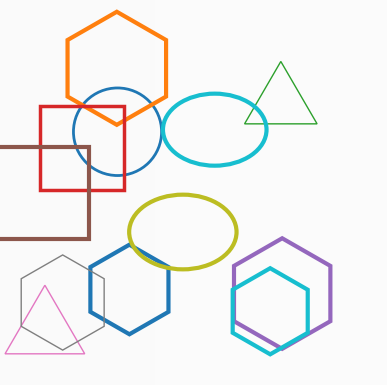[{"shape": "circle", "thickness": 2, "radius": 0.57, "center": [0.303, 0.658]}, {"shape": "hexagon", "thickness": 3, "radius": 0.58, "center": [0.334, 0.248]}, {"shape": "hexagon", "thickness": 3, "radius": 0.73, "center": [0.301, 0.823]}, {"shape": "triangle", "thickness": 1, "radius": 0.54, "center": [0.725, 0.732]}, {"shape": "square", "thickness": 2.5, "radius": 0.54, "center": [0.211, 0.615]}, {"shape": "hexagon", "thickness": 3, "radius": 0.72, "center": [0.728, 0.238]}, {"shape": "square", "thickness": 3, "radius": 0.6, "center": [0.111, 0.498]}, {"shape": "triangle", "thickness": 1, "radius": 0.59, "center": [0.116, 0.14]}, {"shape": "hexagon", "thickness": 1, "radius": 0.62, "center": [0.162, 0.214]}, {"shape": "oval", "thickness": 3, "radius": 0.69, "center": [0.472, 0.397]}, {"shape": "oval", "thickness": 3, "radius": 0.67, "center": [0.554, 0.663]}, {"shape": "hexagon", "thickness": 3, "radius": 0.56, "center": [0.697, 0.192]}]